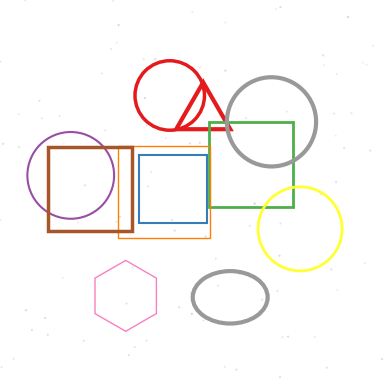[{"shape": "circle", "thickness": 2.5, "radius": 0.45, "center": [0.441, 0.752]}, {"shape": "triangle", "thickness": 3, "radius": 0.41, "center": [0.528, 0.705]}, {"shape": "square", "thickness": 1.5, "radius": 0.44, "center": [0.45, 0.51]}, {"shape": "square", "thickness": 2, "radius": 0.55, "center": [0.652, 0.573]}, {"shape": "circle", "thickness": 1.5, "radius": 0.56, "center": [0.184, 0.544]}, {"shape": "square", "thickness": 1, "radius": 0.6, "center": [0.426, 0.501]}, {"shape": "circle", "thickness": 2, "radius": 0.55, "center": [0.779, 0.406]}, {"shape": "square", "thickness": 2.5, "radius": 0.55, "center": [0.235, 0.508]}, {"shape": "hexagon", "thickness": 1, "radius": 0.46, "center": [0.326, 0.232]}, {"shape": "oval", "thickness": 3, "radius": 0.49, "center": [0.598, 0.228]}, {"shape": "circle", "thickness": 3, "radius": 0.58, "center": [0.705, 0.684]}]